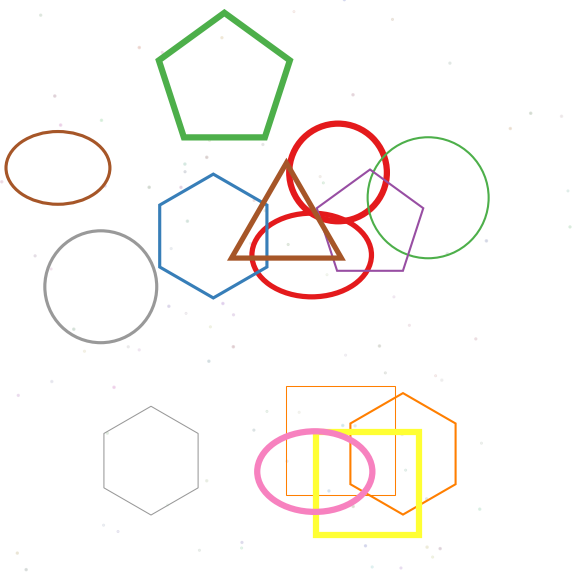[{"shape": "circle", "thickness": 3, "radius": 0.42, "center": [0.585, 0.701]}, {"shape": "oval", "thickness": 2.5, "radius": 0.52, "center": [0.54, 0.558]}, {"shape": "hexagon", "thickness": 1.5, "radius": 0.54, "center": [0.369, 0.59]}, {"shape": "pentagon", "thickness": 3, "radius": 0.6, "center": [0.389, 0.858]}, {"shape": "circle", "thickness": 1, "radius": 0.52, "center": [0.741, 0.657]}, {"shape": "pentagon", "thickness": 1, "radius": 0.48, "center": [0.641, 0.609]}, {"shape": "square", "thickness": 0.5, "radius": 0.47, "center": [0.589, 0.236]}, {"shape": "hexagon", "thickness": 1, "radius": 0.53, "center": [0.698, 0.213]}, {"shape": "square", "thickness": 3, "radius": 0.45, "center": [0.636, 0.162]}, {"shape": "triangle", "thickness": 2.5, "radius": 0.55, "center": [0.496, 0.607]}, {"shape": "oval", "thickness": 1.5, "radius": 0.45, "center": [0.1, 0.708]}, {"shape": "oval", "thickness": 3, "radius": 0.5, "center": [0.545, 0.183]}, {"shape": "circle", "thickness": 1.5, "radius": 0.48, "center": [0.175, 0.503]}, {"shape": "hexagon", "thickness": 0.5, "radius": 0.47, "center": [0.261, 0.201]}]